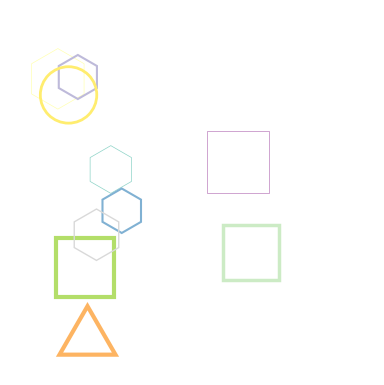[{"shape": "hexagon", "thickness": 0.5, "radius": 0.31, "center": [0.288, 0.56]}, {"shape": "hexagon", "thickness": 0.5, "radius": 0.39, "center": [0.15, 0.795]}, {"shape": "hexagon", "thickness": 1.5, "radius": 0.29, "center": [0.202, 0.8]}, {"shape": "hexagon", "thickness": 1.5, "radius": 0.29, "center": [0.316, 0.453]}, {"shape": "triangle", "thickness": 3, "radius": 0.42, "center": [0.227, 0.121]}, {"shape": "square", "thickness": 3, "radius": 0.38, "center": [0.221, 0.305]}, {"shape": "hexagon", "thickness": 1, "radius": 0.33, "center": [0.251, 0.39]}, {"shape": "square", "thickness": 0.5, "radius": 0.4, "center": [0.619, 0.579]}, {"shape": "square", "thickness": 2.5, "radius": 0.36, "center": [0.652, 0.344]}, {"shape": "circle", "thickness": 2, "radius": 0.37, "center": [0.178, 0.753]}]